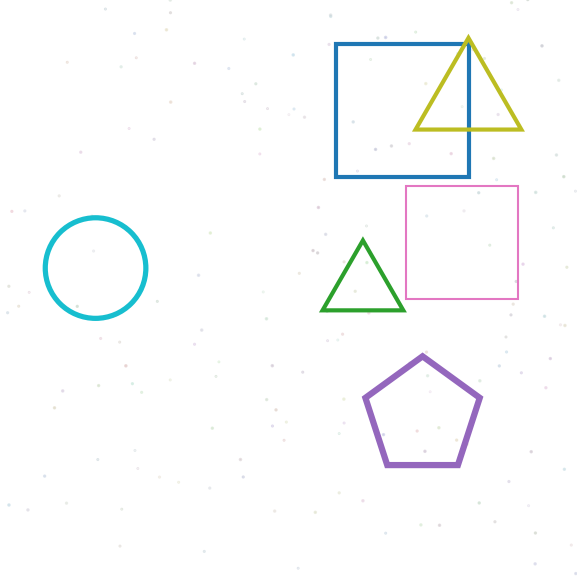[{"shape": "square", "thickness": 2, "radius": 0.58, "center": [0.697, 0.808]}, {"shape": "triangle", "thickness": 2, "radius": 0.4, "center": [0.628, 0.502]}, {"shape": "pentagon", "thickness": 3, "radius": 0.52, "center": [0.732, 0.278]}, {"shape": "square", "thickness": 1, "radius": 0.49, "center": [0.8, 0.579]}, {"shape": "triangle", "thickness": 2, "radius": 0.53, "center": [0.811, 0.828]}, {"shape": "circle", "thickness": 2.5, "radius": 0.44, "center": [0.165, 0.535]}]